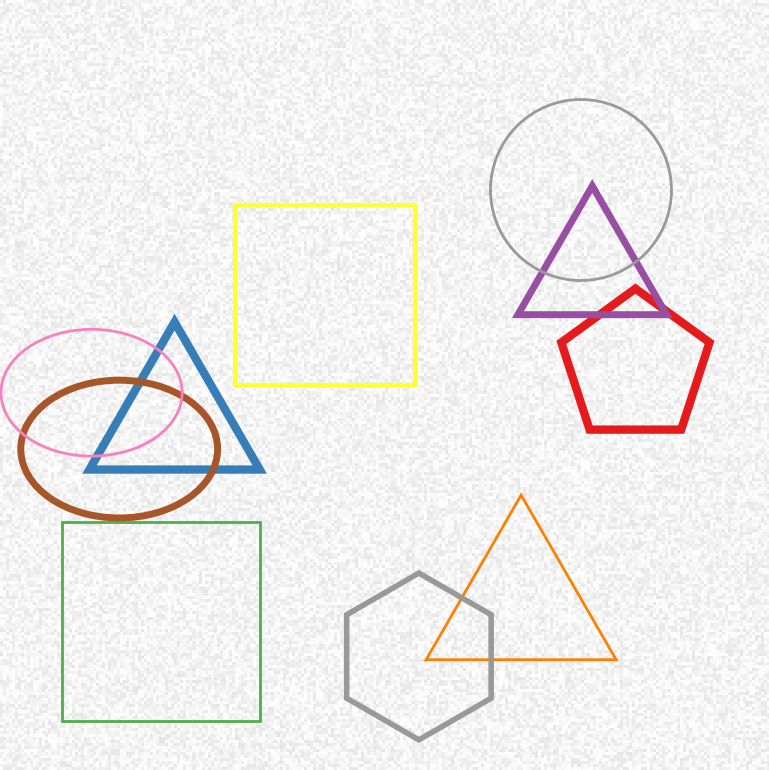[{"shape": "pentagon", "thickness": 3, "radius": 0.51, "center": [0.825, 0.524]}, {"shape": "triangle", "thickness": 3, "radius": 0.64, "center": [0.227, 0.454]}, {"shape": "square", "thickness": 1, "radius": 0.64, "center": [0.209, 0.193]}, {"shape": "triangle", "thickness": 2.5, "radius": 0.56, "center": [0.769, 0.647]}, {"shape": "triangle", "thickness": 1, "radius": 0.71, "center": [0.677, 0.214]}, {"shape": "square", "thickness": 1.5, "radius": 0.58, "center": [0.422, 0.616]}, {"shape": "oval", "thickness": 2.5, "radius": 0.64, "center": [0.155, 0.417]}, {"shape": "oval", "thickness": 1, "radius": 0.59, "center": [0.119, 0.49]}, {"shape": "circle", "thickness": 1, "radius": 0.59, "center": [0.755, 0.753]}, {"shape": "hexagon", "thickness": 2, "radius": 0.54, "center": [0.544, 0.147]}]